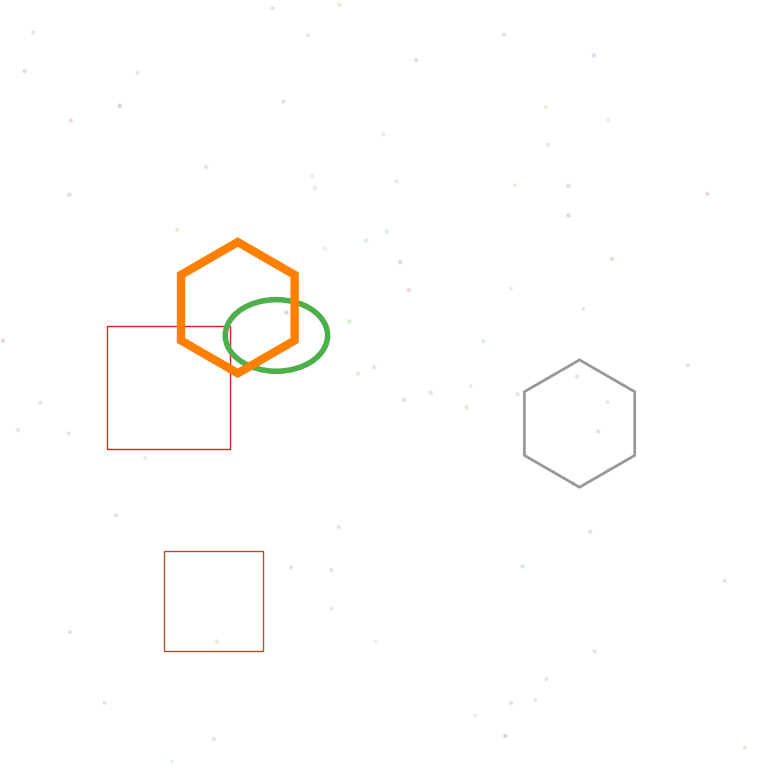[{"shape": "square", "thickness": 0.5, "radius": 0.4, "center": [0.219, 0.496]}, {"shape": "oval", "thickness": 2, "radius": 0.33, "center": [0.359, 0.564]}, {"shape": "hexagon", "thickness": 3, "radius": 0.43, "center": [0.309, 0.6]}, {"shape": "square", "thickness": 0.5, "radius": 0.32, "center": [0.277, 0.219]}, {"shape": "hexagon", "thickness": 1, "radius": 0.41, "center": [0.753, 0.45]}]